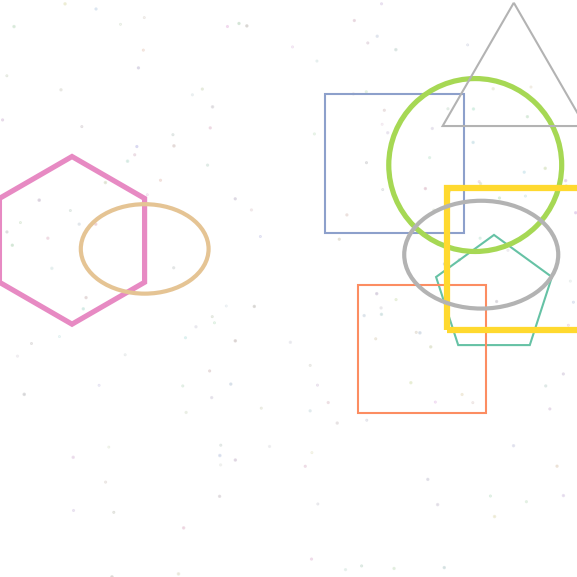[{"shape": "pentagon", "thickness": 1, "radius": 0.53, "center": [0.855, 0.487]}, {"shape": "square", "thickness": 1, "radius": 0.55, "center": [0.731, 0.395]}, {"shape": "square", "thickness": 1, "radius": 0.6, "center": [0.684, 0.717]}, {"shape": "hexagon", "thickness": 2.5, "radius": 0.73, "center": [0.125, 0.583]}, {"shape": "circle", "thickness": 2.5, "radius": 0.75, "center": [0.823, 0.713]}, {"shape": "square", "thickness": 3, "radius": 0.61, "center": [0.897, 0.551]}, {"shape": "oval", "thickness": 2, "radius": 0.55, "center": [0.251, 0.568]}, {"shape": "triangle", "thickness": 1, "radius": 0.71, "center": [0.89, 0.852]}, {"shape": "oval", "thickness": 2, "radius": 0.67, "center": [0.833, 0.558]}]